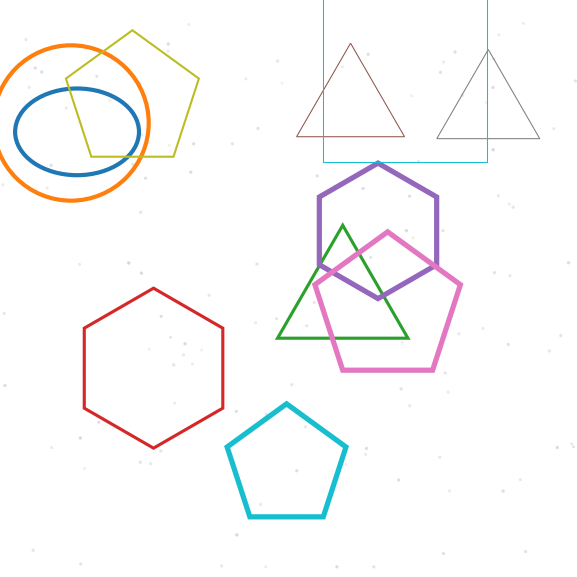[{"shape": "oval", "thickness": 2, "radius": 0.54, "center": [0.133, 0.771]}, {"shape": "circle", "thickness": 2, "radius": 0.67, "center": [0.123, 0.786]}, {"shape": "triangle", "thickness": 1.5, "radius": 0.65, "center": [0.593, 0.479]}, {"shape": "hexagon", "thickness": 1.5, "radius": 0.69, "center": [0.266, 0.362]}, {"shape": "hexagon", "thickness": 2.5, "radius": 0.59, "center": [0.655, 0.599]}, {"shape": "triangle", "thickness": 0.5, "radius": 0.54, "center": [0.607, 0.816]}, {"shape": "pentagon", "thickness": 2.5, "radius": 0.66, "center": [0.671, 0.465]}, {"shape": "triangle", "thickness": 0.5, "radius": 0.51, "center": [0.845, 0.81]}, {"shape": "pentagon", "thickness": 1, "radius": 0.61, "center": [0.229, 0.826]}, {"shape": "square", "thickness": 0.5, "radius": 0.71, "center": [0.701, 0.86]}, {"shape": "pentagon", "thickness": 2.5, "radius": 0.54, "center": [0.496, 0.192]}]